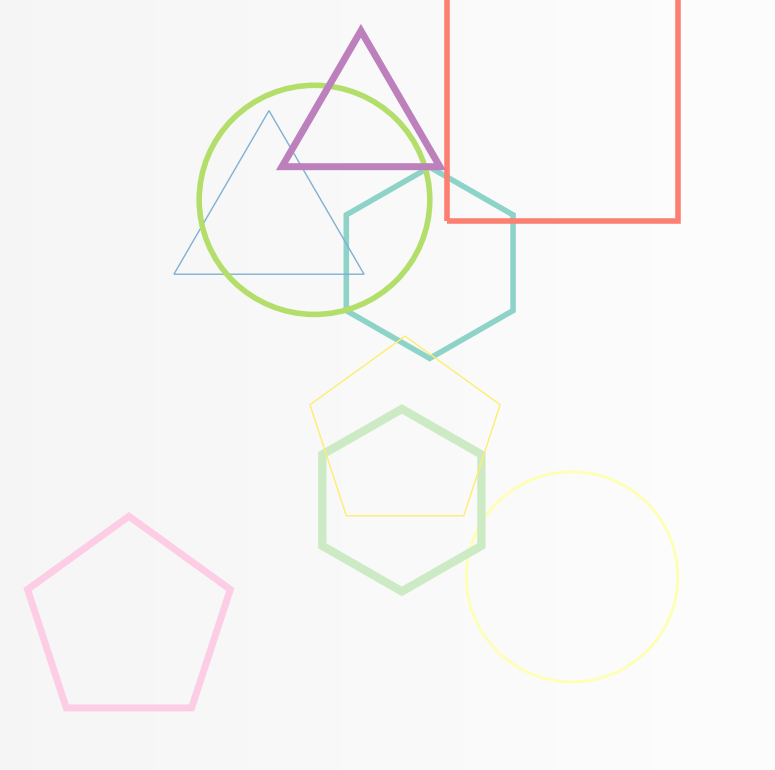[{"shape": "hexagon", "thickness": 2, "radius": 0.62, "center": [0.554, 0.659]}, {"shape": "circle", "thickness": 1, "radius": 0.68, "center": [0.738, 0.251]}, {"shape": "square", "thickness": 2, "radius": 0.75, "center": [0.725, 0.861]}, {"shape": "triangle", "thickness": 0.5, "radius": 0.71, "center": [0.347, 0.715]}, {"shape": "circle", "thickness": 2, "radius": 0.74, "center": [0.406, 0.74]}, {"shape": "pentagon", "thickness": 2.5, "radius": 0.69, "center": [0.166, 0.192]}, {"shape": "triangle", "thickness": 2.5, "radius": 0.59, "center": [0.466, 0.842]}, {"shape": "hexagon", "thickness": 3, "radius": 0.59, "center": [0.519, 0.35]}, {"shape": "pentagon", "thickness": 0.5, "radius": 0.64, "center": [0.523, 0.435]}]